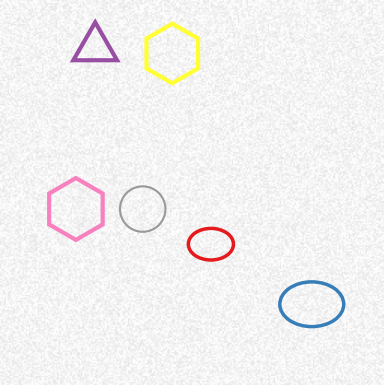[{"shape": "oval", "thickness": 2.5, "radius": 0.29, "center": [0.548, 0.366]}, {"shape": "oval", "thickness": 2.5, "radius": 0.42, "center": [0.81, 0.21]}, {"shape": "triangle", "thickness": 3, "radius": 0.33, "center": [0.247, 0.876]}, {"shape": "hexagon", "thickness": 3, "radius": 0.39, "center": [0.448, 0.861]}, {"shape": "hexagon", "thickness": 3, "radius": 0.4, "center": [0.197, 0.457]}, {"shape": "circle", "thickness": 1.5, "radius": 0.3, "center": [0.371, 0.457]}]